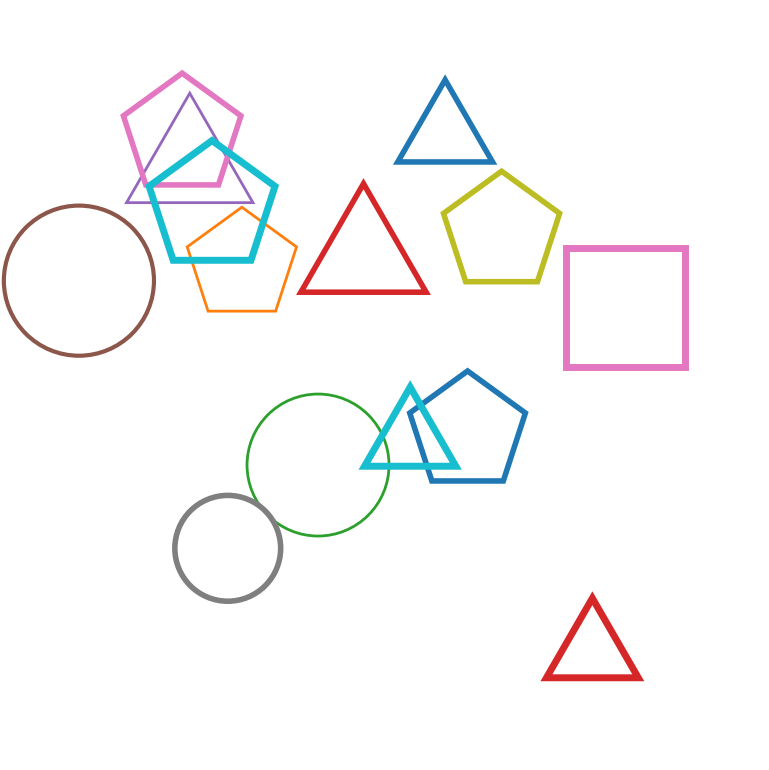[{"shape": "triangle", "thickness": 2, "radius": 0.36, "center": [0.578, 0.825]}, {"shape": "pentagon", "thickness": 2, "radius": 0.39, "center": [0.607, 0.439]}, {"shape": "pentagon", "thickness": 1, "radius": 0.37, "center": [0.314, 0.656]}, {"shape": "circle", "thickness": 1, "radius": 0.46, "center": [0.413, 0.396]}, {"shape": "triangle", "thickness": 2.5, "radius": 0.34, "center": [0.769, 0.154]}, {"shape": "triangle", "thickness": 2, "radius": 0.47, "center": [0.472, 0.667]}, {"shape": "triangle", "thickness": 1, "radius": 0.47, "center": [0.246, 0.784]}, {"shape": "circle", "thickness": 1.5, "radius": 0.49, "center": [0.102, 0.636]}, {"shape": "square", "thickness": 2.5, "radius": 0.39, "center": [0.813, 0.601]}, {"shape": "pentagon", "thickness": 2, "radius": 0.4, "center": [0.237, 0.825]}, {"shape": "circle", "thickness": 2, "radius": 0.34, "center": [0.296, 0.288]}, {"shape": "pentagon", "thickness": 2, "radius": 0.4, "center": [0.651, 0.698]}, {"shape": "pentagon", "thickness": 2.5, "radius": 0.43, "center": [0.275, 0.732]}, {"shape": "triangle", "thickness": 2.5, "radius": 0.34, "center": [0.533, 0.429]}]